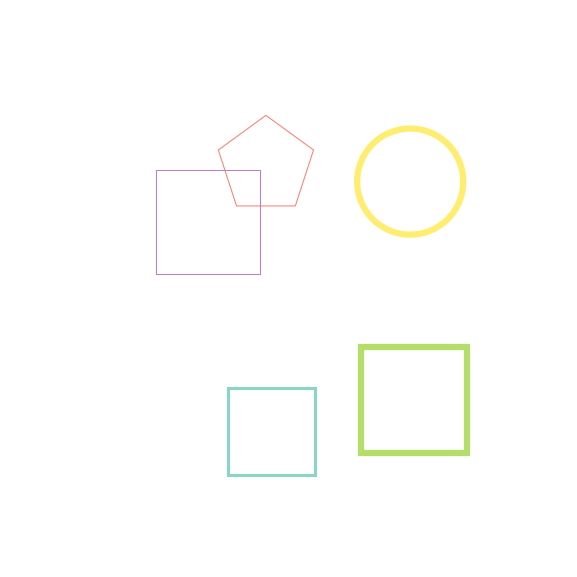[{"shape": "square", "thickness": 1.5, "radius": 0.38, "center": [0.47, 0.253]}, {"shape": "pentagon", "thickness": 0.5, "radius": 0.43, "center": [0.46, 0.713]}, {"shape": "square", "thickness": 3, "radius": 0.46, "center": [0.718, 0.307]}, {"shape": "square", "thickness": 0.5, "radius": 0.45, "center": [0.36, 0.615]}, {"shape": "circle", "thickness": 3, "radius": 0.46, "center": [0.71, 0.685]}]